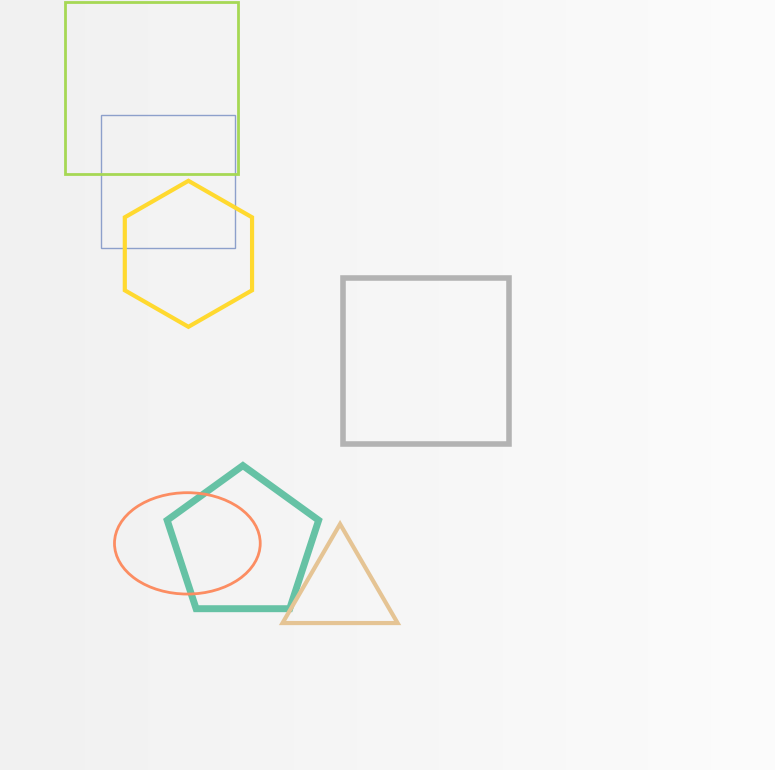[{"shape": "pentagon", "thickness": 2.5, "radius": 0.51, "center": [0.313, 0.293]}, {"shape": "oval", "thickness": 1, "radius": 0.47, "center": [0.242, 0.294]}, {"shape": "square", "thickness": 0.5, "radius": 0.43, "center": [0.216, 0.765]}, {"shape": "square", "thickness": 1, "radius": 0.56, "center": [0.196, 0.885]}, {"shape": "hexagon", "thickness": 1.5, "radius": 0.47, "center": [0.243, 0.67]}, {"shape": "triangle", "thickness": 1.5, "radius": 0.43, "center": [0.439, 0.234]}, {"shape": "square", "thickness": 2, "radius": 0.54, "center": [0.55, 0.531]}]